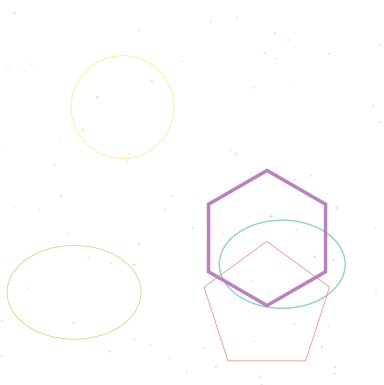[{"shape": "oval", "thickness": 1, "radius": 0.82, "center": [0.733, 0.314]}, {"shape": "pentagon", "thickness": 0.5, "radius": 0.86, "center": [0.693, 0.201]}, {"shape": "oval", "thickness": 0.5, "radius": 0.87, "center": [0.192, 0.241]}, {"shape": "hexagon", "thickness": 2.5, "radius": 0.88, "center": [0.694, 0.382]}, {"shape": "circle", "thickness": 0.5, "radius": 0.67, "center": [0.318, 0.722]}]